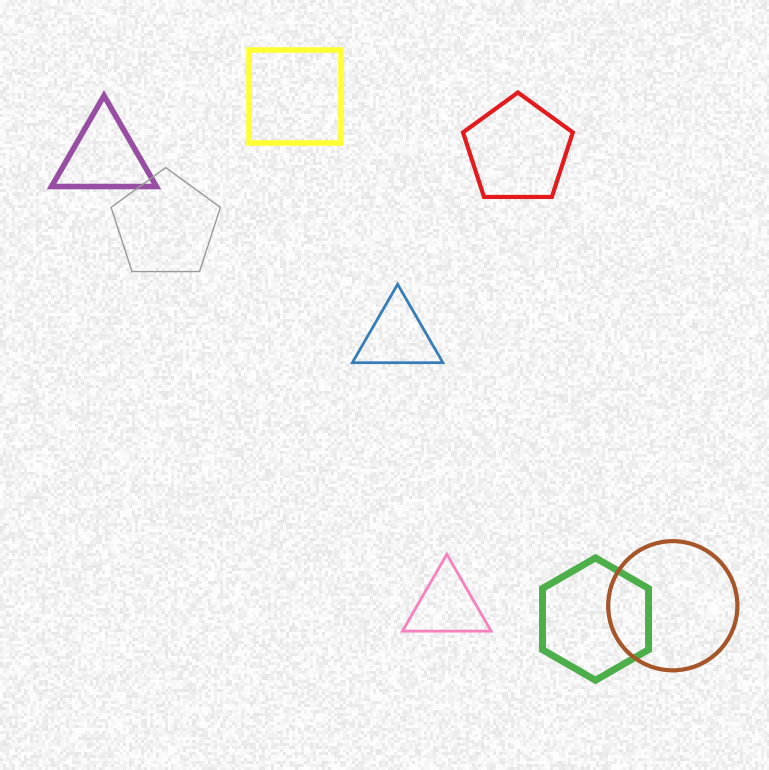[{"shape": "pentagon", "thickness": 1.5, "radius": 0.37, "center": [0.673, 0.805]}, {"shape": "triangle", "thickness": 1, "radius": 0.34, "center": [0.516, 0.563]}, {"shape": "hexagon", "thickness": 2.5, "radius": 0.4, "center": [0.773, 0.196]}, {"shape": "triangle", "thickness": 2, "radius": 0.39, "center": [0.135, 0.797]}, {"shape": "square", "thickness": 2, "radius": 0.3, "center": [0.383, 0.875]}, {"shape": "circle", "thickness": 1.5, "radius": 0.42, "center": [0.874, 0.213]}, {"shape": "triangle", "thickness": 1, "radius": 0.33, "center": [0.58, 0.214]}, {"shape": "pentagon", "thickness": 0.5, "radius": 0.37, "center": [0.215, 0.708]}]